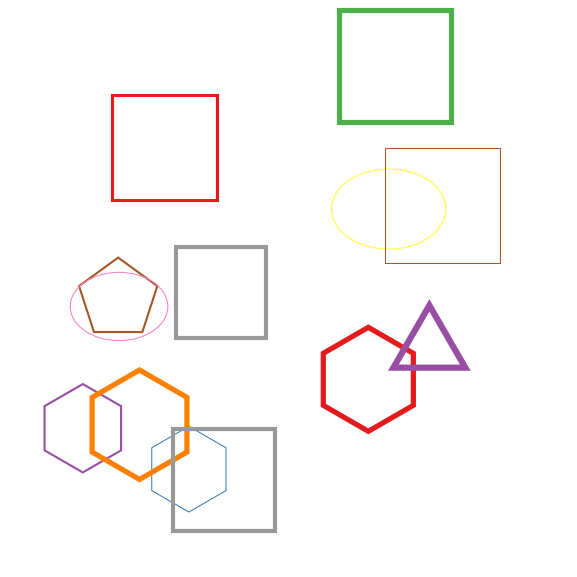[{"shape": "hexagon", "thickness": 2.5, "radius": 0.45, "center": [0.638, 0.342]}, {"shape": "square", "thickness": 1.5, "radius": 0.45, "center": [0.285, 0.744]}, {"shape": "hexagon", "thickness": 0.5, "radius": 0.37, "center": [0.327, 0.187]}, {"shape": "square", "thickness": 2.5, "radius": 0.48, "center": [0.684, 0.884]}, {"shape": "hexagon", "thickness": 1, "radius": 0.38, "center": [0.143, 0.258]}, {"shape": "triangle", "thickness": 3, "radius": 0.36, "center": [0.743, 0.398]}, {"shape": "hexagon", "thickness": 2.5, "radius": 0.47, "center": [0.242, 0.264]}, {"shape": "oval", "thickness": 0.5, "radius": 0.5, "center": [0.673, 0.637]}, {"shape": "square", "thickness": 0.5, "radius": 0.5, "center": [0.766, 0.643]}, {"shape": "pentagon", "thickness": 1, "radius": 0.36, "center": [0.205, 0.482]}, {"shape": "oval", "thickness": 0.5, "radius": 0.42, "center": [0.206, 0.468]}, {"shape": "square", "thickness": 2, "radius": 0.39, "center": [0.383, 0.493]}, {"shape": "square", "thickness": 2, "radius": 0.44, "center": [0.388, 0.168]}]